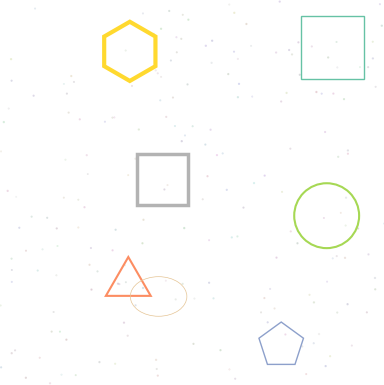[{"shape": "square", "thickness": 1, "radius": 0.41, "center": [0.863, 0.877]}, {"shape": "triangle", "thickness": 1.5, "radius": 0.34, "center": [0.333, 0.265]}, {"shape": "pentagon", "thickness": 1, "radius": 0.3, "center": [0.73, 0.103]}, {"shape": "circle", "thickness": 1.5, "radius": 0.42, "center": [0.848, 0.44]}, {"shape": "hexagon", "thickness": 3, "radius": 0.38, "center": [0.337, 0.867]}, {"shape": "oval", "thickness": 0.5, "radius": 0.37, "center": [0.412, 0.23]}, {"shape": "square", "thickness": 2.5, "radius": 0.33, "center": [0.423, 0.533]}]